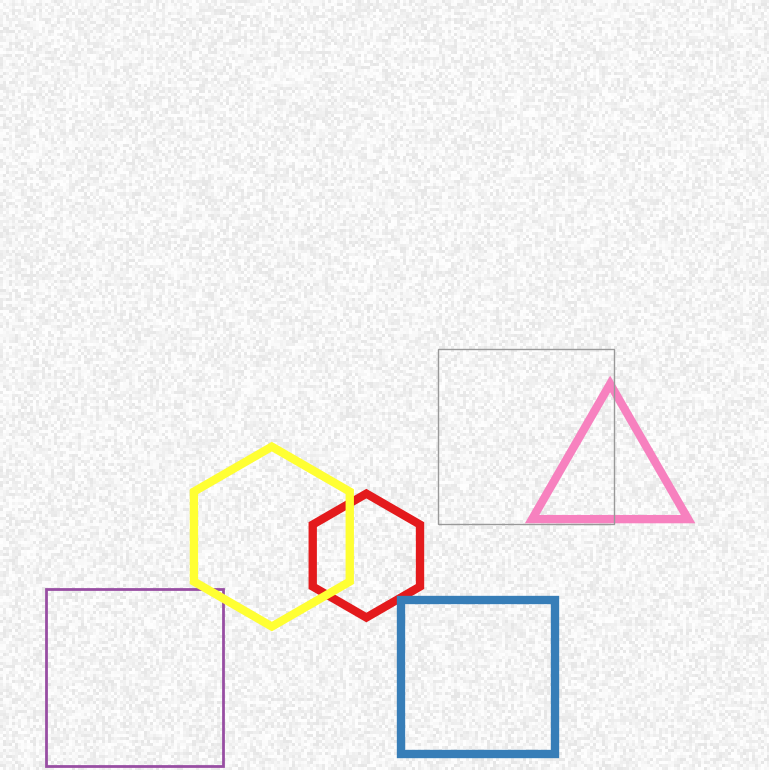[{"shape": "hexagon", "thickness": 3, "radius": 0.4, "center": [0.476, 0.278]}, {"shape": "square", "thickness": 3, "radius": 0.5, "center": [0.621, 0.121]}, {"shape": "square", "thickness": 1, "radius": 0.58, "center": [0.175, 0.12]}, {"shape": "hexagon", "thickness": 3, "radius": 0.58, "center": [0.353, 0.303]}, {"shape": "triangle", "thickness": 3, "radius": 0.59, "center": [0.792, 0.384]}, {"shape": "square", "thickness": 0.5, "radius": 0.57, "center": [0.683, 0.433]}]